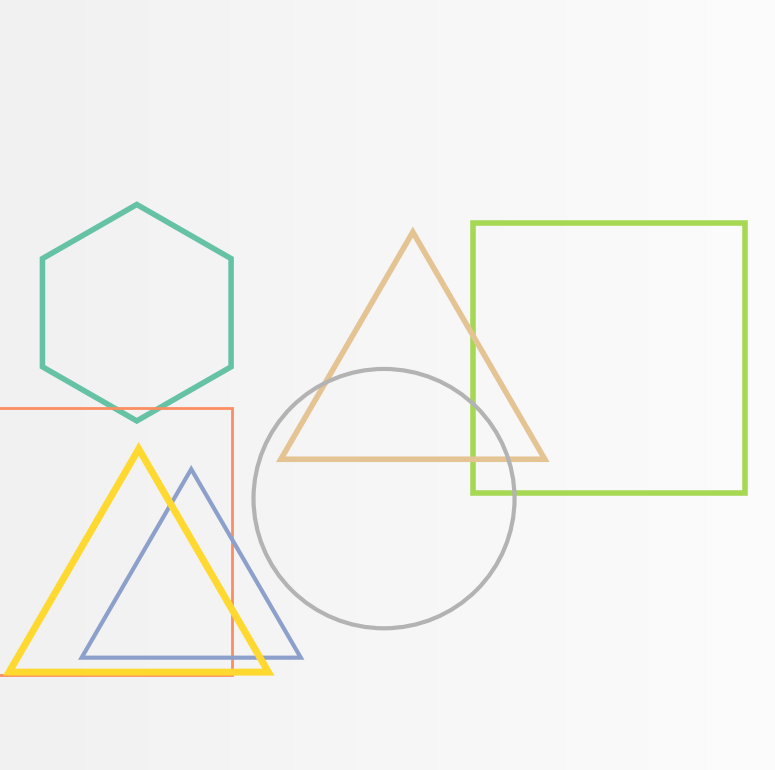[{"shape": "hexagon", "thickness": 2, "radius": 0.7, "center": [0.176, 0.594]}, {"shape": "square", "thickness": 1, "radius": 0.87, "center": [0.126, 0.297]}, {"shape": "triangle", "thickness": 1.5, "radius": 0.82, "center": [0.247, 0.228]}, {"shape": "square", "thickness": 2, "radius": 0.88, "center": [0.785, 0.535]}, {"shape": "triangle", "thickness": 2.5, "radius": 0.97, "center": [0.179, 0.224]}, {"shape": "triangle", "thickness": 2, "radius": 0.98, "center": [0.533, 0.502]}, {"shape": "circle", "thickness": 1.5, "radius": 0.84, "center": [0.496, 0.352]}]